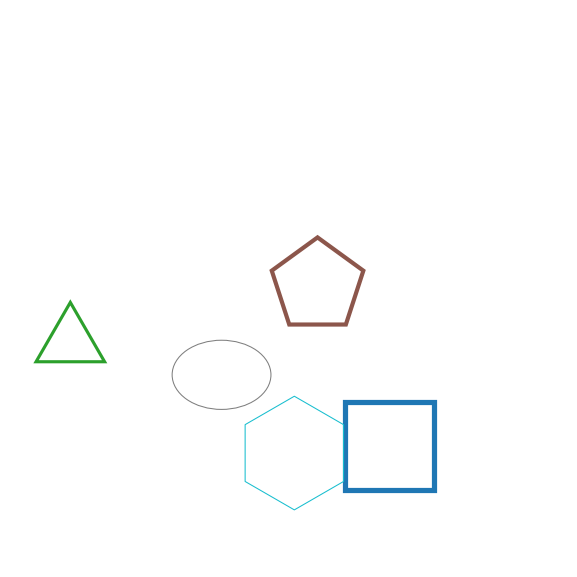[{"shape": "square", "thickness": 2.5, "radius": 0.38, "center": [0.675, 0.227]}, {"shape": "triangle", "thickness": 1.5, "radius": 0.34, "center": [0.122, 0.407]}, {"shape": "pentagon", "thickness": 2, "radius": 0.42, "center": [0.55, 0.505]}, {"shape": "oval", "thickness": 0.5, "radius": 0.43, "center": [0.384, 0.35]}, {"shape": "hexagon", "thickness": 0.5, "radius": 0.49, "center": [0.51, 0.215]}]